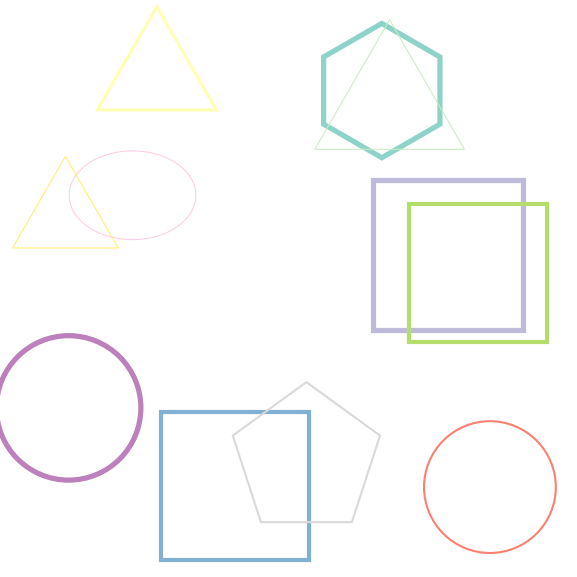[{"shape": "hexagon", "thickness": 2.5, "radius": 0.58, "center": [0.661, 0.842]}, {"shape": "triangle", "thickness": 1.5, "radius": 0.6, "center": [0.272, 0.868]}, {"shape": "square", "thickness": 2.5, "radius": 0.65, "center": [0.776, 0.557]}, {"shape": "circle", "thickness": 1, "radius": 0.57, "center": [0.848, 0.156]}, {"shape": "square", "thickness": 2, "radius": 0.64, "center": [0.407, 0.157]}, {"shape": "square", "thickness": 2, "radius": 0.6, "center": [0.828, 0.527]}, {"shape": "oval", "thickness": 0.5, "radius": 0.55, "center": [0.229, 0.661]}, {"shape": "pentagon", "thickness": 1, "radius": 0.67, "center": [0.531, 0.203]}, {"shape": "circle", "thickness": 2.5, "radius": 0.63, "center": [0.119, 0.293]}, {"shape": "triangle", "thickness": 0.5, "radius": 0.75, "center": [0.675, 0.815]}, {"shape": "triangle", "thickness": 0.5, "radius": 0.53, "center": [0.113, 0.623]}]